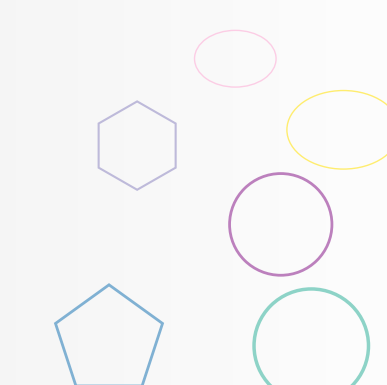[{"shape": "circle", "thickness": 2.5, "radius": 0.74, "center": [0.803, 0.102]}, {"shape": "hexagon", "thickness": 1.5, "radius": 0.57, "center": [0.354, 0.622]}, {"shape": "pentagon", "thickness": 2, "radius": 0.73, "center": [0.281, 0.115]}, {"shape": "oval", "thickness": 1, "radius": 0.53, "center": [0.607, 0.847]}, {"shape": "circle", "thickness": 2, "radius": 0.66, "center": [0.725, 0.417]}, {"shape": "oval", "thickness": 1, "radius": 0.73, "center": [0.886, 0.663]}]